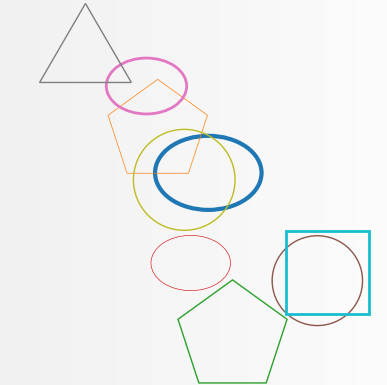[{"shape": "oval", "thickness": 3, "radius": 0.69, "center": [0.538, 0.551]}, {"shape": "pentagon", "thickness": 0.5, "radius": 0.67, "center": [0.407, 0.659]}, {"shape": "pentagon", "thickness": 1, "radius": 0.74, "center": [0.6, 0.125]}, {"shape": "oval", "thickness": 0.5, "radius": 0.51, "center": [0.492, 0.317]}, {"shape": "circle", "thickness": 1, "radius": 0.58, "center": [0.819, 0.271]}, {"shape": "oval", "thickness": 2, "radius": 0.52, "center": [0.378, 0.777]}, {"shape": "triangle", "thickness": 1, "radius": 0.68, "center": [0.221, 0.854]}, {"shape": "circle", "thickness": 1, "radius": 0.66, "center": [0.475, 0.533]}, {"shape": "square", "thickness": 2, "radius": 0.53, "center": [0.845, 0.293]}]